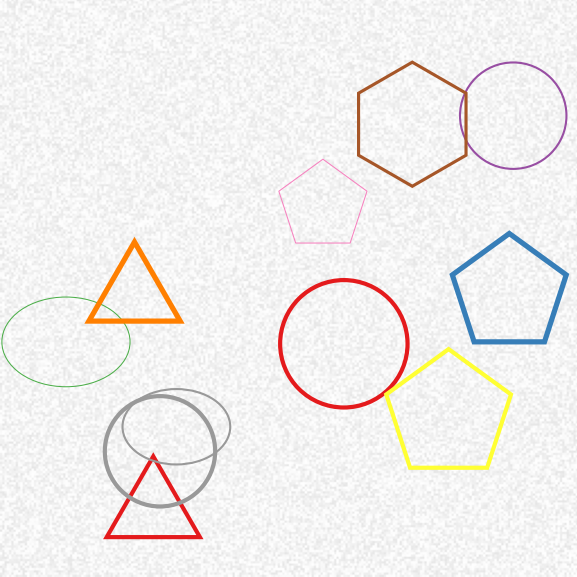[{"shape": "circle", "thickness": 2, "radius": 0.55, "center": [0.595, 0.404]}, {"shape": "triangle", "thickness": 2, "radius": 0.47, "center": [0.265, 0.116]}, {"shape": "pentagon", "thickness": 2.5, "radius": 0.52, "center": [0.882, 0.491]}, {"shape": "oval", "thickness": 0.5, "radius": 0.55, "center": [0.114, 0.407]}, {"shape": "circle", "thickness": 1, "radius": 0.46, "center": [0.889, 0.799]}, {"shape": "triangle", "thickness": 2.5, "radius": 0.46, "center": [0.233, 0.489]}, {"shape": "pentagon", "thickness": 2, "radius": 0.57, "center": [0.777, 0.281]}, {"shape": "hexagon", "thickness": 1.5, "radius": 0.54, "center": [0.714, 0.784]}, {"shape": "pentagon", "thickness": 0.5, "radius": 0.4, "center": [0.559, 0.643]}, {"shape": "circle", "thickness": 2, "radius": 0.48, "center": [0.277, 0.218]}, {"shape": "oval", "thickness": 1, "radius": 0.47, "center": [0.305, 0.26]}]